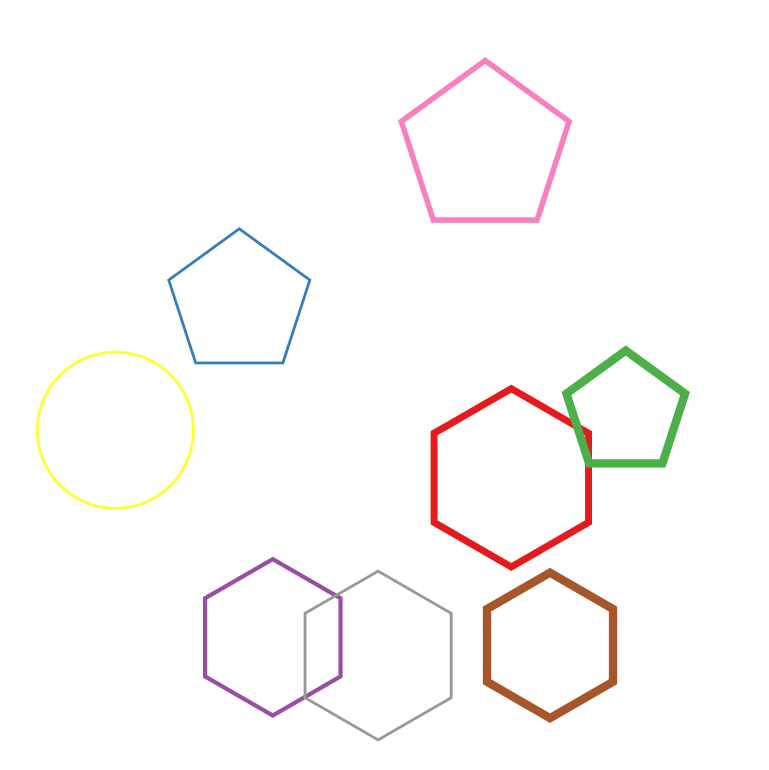[{"shape": "hexagon", "thickness": 2.5, "radius": 0.58, "center": [0.664, 0.379]}, {"shape": "pentagon", "thickness": 1, "radius": 0.48, "center": [0.311, 0.607]}, {"shape": "pentagon", "thickness": 3, "radius": 0.41, "center": [0.813, 0.464]}, {"shape": "hexagon", "thickness": 1.5, "radius": 0.51, "center": [0.354, 0.172]}, {"shape": "circle", "thickness": 1, "radius": 0.51, "center": [0.15, 0.441]}, {"shape": "hexagon", "thickness": 3, "radius": 0.47, "center": [0.714, 0.162]}, {"shape": "pentagon", "thickness": 2, "radius": 0.57, "center": [0.63, 0.807]}, {"shape": "hexagon", "thickness": 1, "radius": 0.55, "center": [0.491, 0.149]}]